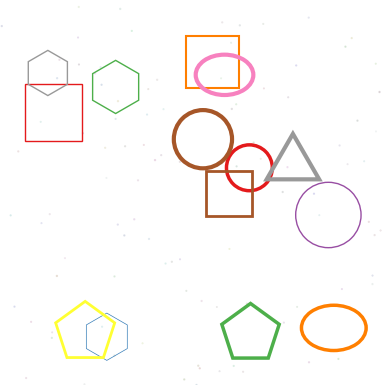[{"shape": "square", "thickness": 1, "radius": 0.37, "center": [0.139, 0.707]}, {"shape": "circle", "thickness": 2.5, "radius": 0.3, "center": [0.648, 0.564]}, {"shape": "hexagon", "thickness": 0.5, "radius": 0.31, "center": [0.277, 0.125]}, {"shape": "hexagon", "thickness": 1, "radius": 0.35, "center": [0.3, 0.774]}, {"shape": "pentagon", "thickness": 2.5, "radius": 0.39, "center": [0.651, 0.133]}, {"shape": "circle", "thickness": 1, "radius": 0.42, "center": [0.853, 0.442]}, {"shape": "oval", "thickness": 2.5, "radius": 0.42, "center": [0.867, 0.148]}, {"shape": "square", "thickness": 1.5, "radius": 0.34, "center": [0.552, 0.839]}, {"shape": "pentagon", "thickness": 2, "radius": 0.4, "center": [0.221, 0.137]}, {"shape": "square", "thickness": 2, "radius": 0.3, "center": [0.596, 0.498]}, {"shape": "circle", "thickness": 3, "radius": 0.38, "center": [0.527, 0.638]}, {"shape": "oval", "thickness": 3, "radius": 0.37, "center": [0.583, 0.806]}, {"shape": "hexagon", "thickness": 1, "radius": 0.29, "center": [0.124, 0.81]}, {"shape": "triangle", "thickness": 3, "radius": 0.39, "center": [0.761, 0.574]}]